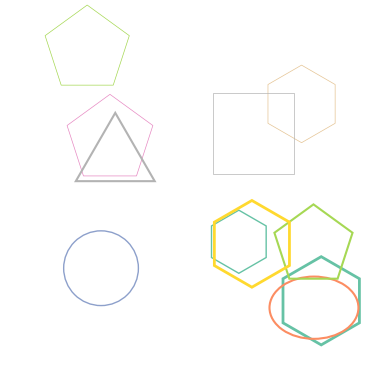[{"shape": "hexagon", "thickness": 2, "radius": 0.57, "center": [0.834, 0.219]}, {"shape": "hexagon", "thickness": 1, "radius": 0.41, "center": [0.62, 0.372]}, {"shape": "oval", "thickness": 1.5, "radius": 0.58, "center": [0.816, 0.201]}, {"shape": "circle", "thickness": 1, "radius": 0.49, "center": [0.262, 0.303]}, {"shape": "pentagon", "thickness": 0.5, "radius": 0.59, "center": [0.286, 0.638]}, {"shape": "pentagon", "thickness": 0.5, "radius": 0.57, "center": [0.227, 0.872]}, {"shape": "pentagon", "thickness": 1.5, "radius": 0.53, "center": [0.814, 0.362]}, {"shape": "hexagon", "thickness": 2, "radius": 0.56, "center": [0.654, 0.367]}, {"shape": "hexagon", "thickness": 0.5, "radius": 0.5, "center": [0.783, 0.73]}, {"shape": "triangle", "thickness": 1.5, "radius": 0.59, "center": [0.299, 0.589]}, {"shape": "square", "thickness": 0.5, "radius": 0.53, "center": [0.659, 0.652]}]